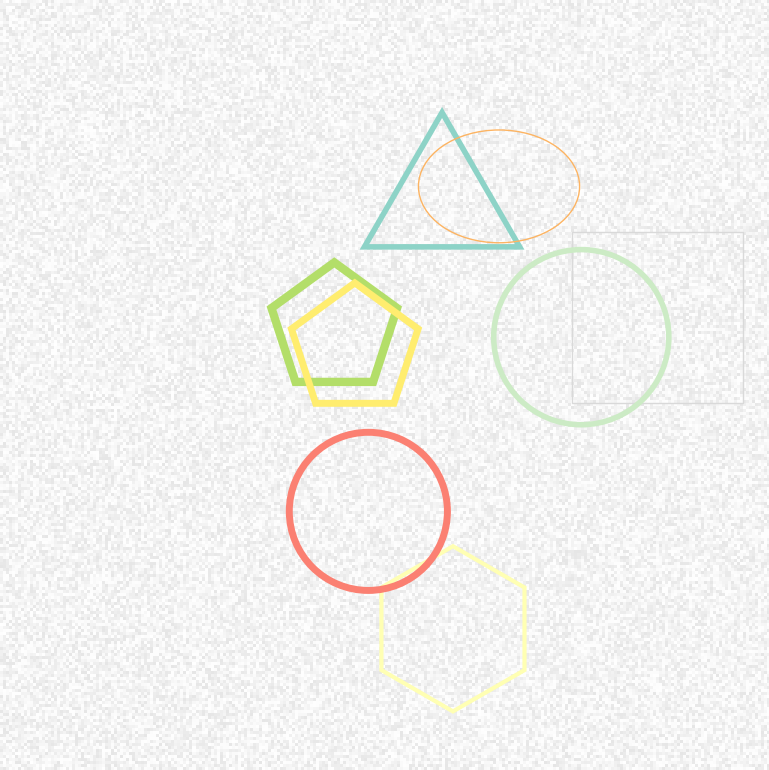[{"shape": "triangle", "thickness": 2, "radius": 0.58, "center": [0.574, 0.738]}, {"shape": "hexagon", "thickness": 1.5, "radius": 0.54, "center": [0.588, 0.183]}, {"shape": "circle", "thickness": 2.5, "radius": 0.51, "center": [0.478, 0.336]}, {"shape": "oval", "thickness": 0.5, "radius": 0.52, "center": [0.648, 0.758]}, {"shape": "pentagon", "thickness": 3, "radius": 0.43, "center": [0.434, 0.573]}, {"shape": "square", "thickness": 0.5, "radius": 0.56, "center": [0.854, 0.588]}, {"shape": "circle", "thickness": 2, "radius": 0.57, "center": [0.755, 0.562]}, {"shape": "pentagon", "thickness": 2.5, "radius": 0.43, "center": [0.461, 0.546]}]